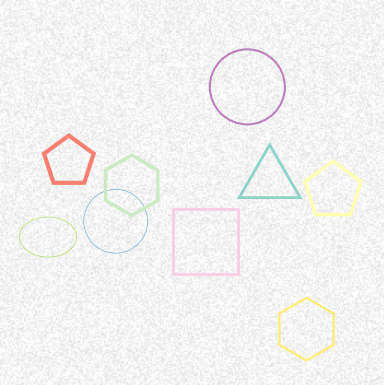[{"shape": "triangle", "thickness": 2, "radius": 0.46, "center": [0.7, 0.532]}, {"shape": "pentagon", "thickness": 2.5, "radius": 0.38, "center": [0.865, 0.504]}, {"shape": "pentagon", "thickness": 3, "radius": 0.34, "center": [0.179, 0.58]}, {"shape": "circle", "thickness": 0.5, "radius": 0.41, "center": [0.3, 0.425]}, {"shape": "oval", "thickness": 0.5, "radius": 0.37, "center": [0.125, 0.384]}, {"shape": "square", "thickness": 2, "radius": 0.43, "center": [0.533, 0.373]}, {"shape": "circle", "thickness": 1.5, "radius": 0.49, "center": [0.642, 0.774]}, {"shape": "hexagon", "thickness": 2.5, "radius": 0.39, "center": [0.342, 0.519]}, {"shape": "hexagon", "thickness": 1.5, "radius": 0.41, "center": [0.796, 0.145]}]